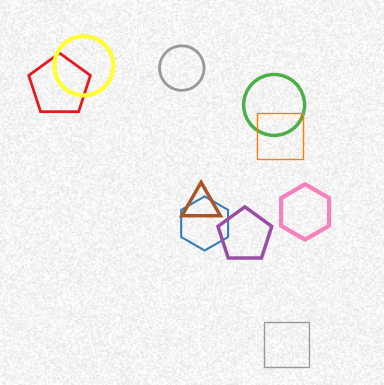[{"shape": "pentagon", "thickness": 2, "radius": 0.42, "center": [0.155, 0.778]}, {"shape": "hexagon", "thickness": 1.5, "radius": 0.35, "center": [0.532, 0.42]}, {"shape": "circle", "thickness": 2.5, "radius": 0.4, "center": [0.712, 0.727]}, {"shape": "pentagon", "thickness": 2.5, "radius": 0.37, "center": [0.636, 0.389]}, {"shape": "square", "thickness": 1, "radius": 0.3, "center": [0.728, 0.646]}, {"shape": "circle", "thickness": 3, "radius": 0.38, "center": [0.218, 0.829]}, {"shape": "triangle", "thickness": 2.5, "radius": 0.29, "center": [0.522, 0.469]}, {"shape": "hexagon", "thickness": 3, "radius": 0.36, "center": [0.792, 0.45]}, {"shape": "square", "thickness": 1, "radius": 0.29, "center": [0.744, 0.105]}, {"shape": "circle", "thickness": 2, "radius": 0.29, "center": [0.472, 0.823]}]